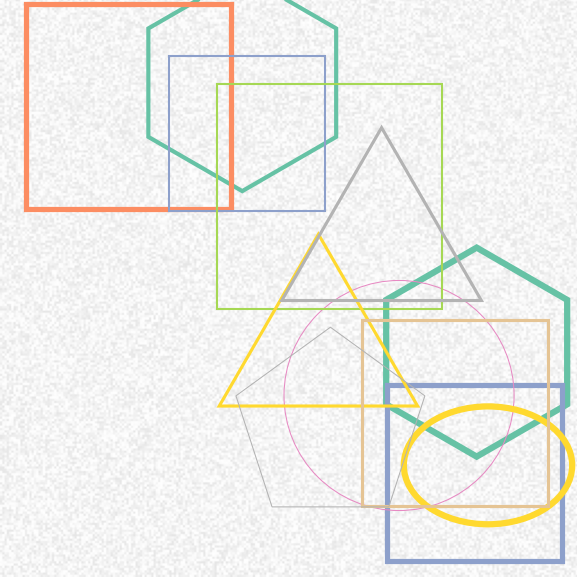[{"shape": "hexagon", "thickness": 2, "radius": 0.94, "center": [0.42, 0.856]}, {"shape": "hexagon", "thickness": 3, "radius": 0.9, "center": [0.825, 0.389]}, {"shape": "square", "thickness": 2.5, "radius": 0.89, "center": [0.222, 0.815]}, {"shape": "square", "thickness": 2.5, "radius": 0.76, "center": [0.822, 0.18]}, {"shape": "square", "thickness": 1, "radius": 0.67, "center": [0.428, 0.768]}, {"shape": "circle", "thickness": 0.5, "radius": 1.0, "center": [0.691, 0.314]}, {"shape": "square", "thickness": 1, "radius": 0.97, "center": [0.571, 0.659]}, {"shape": "triangle", "thickness": 1.5, "radius": 0.99, "center": [0.551, 0.395]}, {"shape": "oval", "thickness": 3, "radius": 0.73, "center": [0.845, 0.193]}, {"shape": "square", "thickness": 1.5, "radius": 0.81, "center": [0.788, 0.284]}, {"shape": "triangle", "thickness": 1.5, "radius": 1.0, "center": [0.661, 0.579]}, {"shape": "pentagon", "thickness": 0.5, "radius": 0.86, "center": [0.572, 0.261]}]